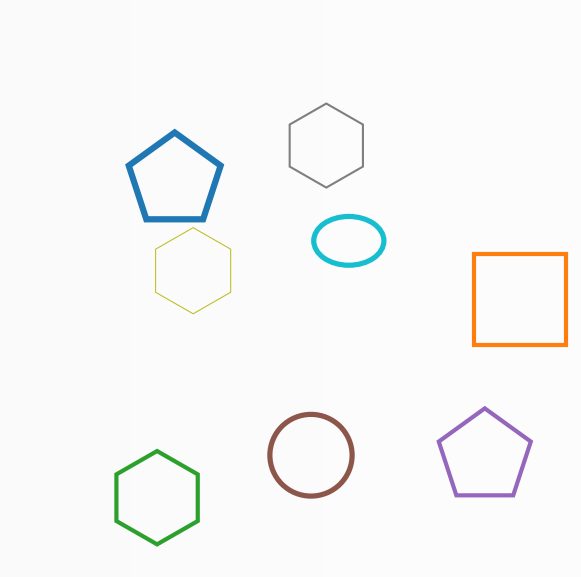[{"shape": "pentagon", "thickness": 3, "radius": 0.42, "center": [0.301, 0.687]}, {"shape": "square", "thickness": 2, "radius": 0.4, "center": [0.895, 0.48]}, {"shape": "hexagon", "thickness": 2, "radius": 0.4, "center": [0.27, 0.137]}, {"shape": "pentagon", "thickness": 2, "radius": 0.42, "center": [0.834, 0.209]}, {"shape": "circle", "thickness": 2.5, "radius": 0.35, "center": [0.535, 0.211]}, {"shape": "hexagon", "thickness": 1, "radius": 0.36, "center": [0.561, 0.747]}, {"shape": "hexagon", "thickness": 0.5, "radius": 0.37, "center": [0.332, 0.53]}, {"shape": "oval", "thickness": 2.5, "radius": 0.3, "center": [0.6, 0.582]}]